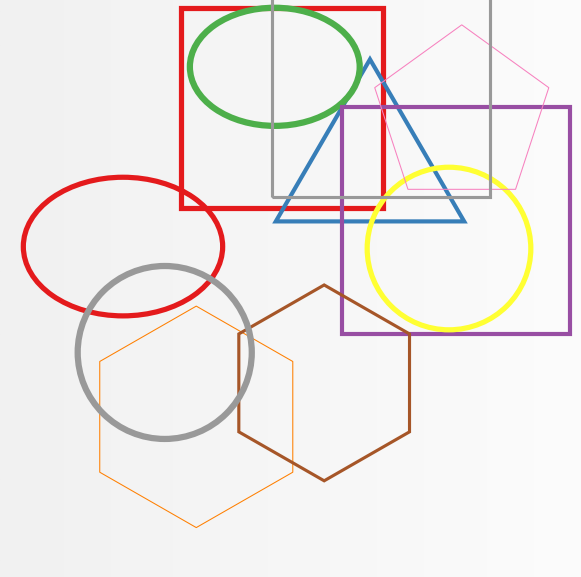[{"shape": "oval", "thickness": 2.5, "radius": 0.86, "center": [0.212, 0.572]}, {"shape": "square", "thickness": 2.5, "radius": 0.87, "center": [0.485, 0.812]}, {"shape": "triangle", "thickness": 2, "radius": 0.94, "center": [0.637, 0.709]}, {"shape": "oval", "thickness": 3, "radius": 0.73, "center": [0.473, 0.883]}, {"shape": "square", "thickness": 2, "radius": 0.98, "center": [0.785, 0.617]}, {"shape": "hexagon", "thickness": 0.5, "radius": 0.96, "center": [0.338, 0.277]}, {"shape": "circle", "thickness": 2.5, "radius": 0.7, "center": [0.772, 0.569]}, {"shape": "hexagon", "thickness": 1.5, "radius": 0.85, "center": [0.558, 0.336]}, {"shape": "pentagon", "thickness": 0.5, "radius": 0.79, "center": [0.794, 0.799]}, {"shape": "square", "thickness": 1.5, "radius": 0.94, "center": [0.655, 0.847]}, {"shape": "circle", "thickness": 3, "radius": 0.75, "center": [0.283, 0.389]}]